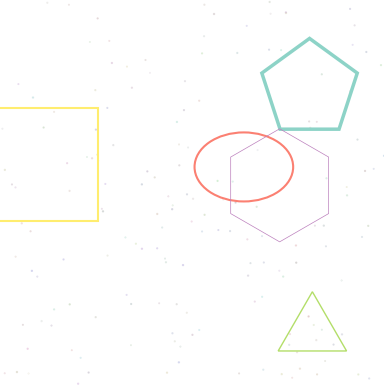[{"shape": "pentagon", "thickness": 2.5, "radius": 0.65, "center": [0.804, 0.77]}, {"shape": "oval", "thickness": 1.5, "radius": 0.64, "center": [0.633, 0.566]}, {"shape": "triangle", "thickness": 1, "radius": 0.51, "center": [0.811, 0.14]}, {"shape": "hexagon", "thickness": 0.5, "radius": 0.73, "center": [0.726, 0.519]}, {"shape": "square", "thickness": 1.5, "radius": 0.73, "center": [0.109, 0.573]}]